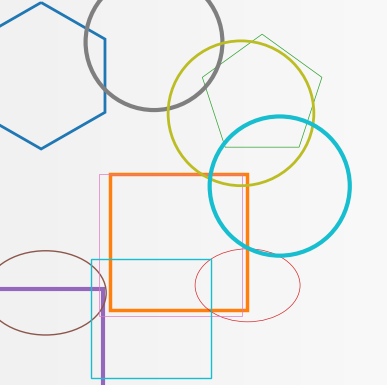[{"shape": "hexagon", "thickness": 2, "radius": 0.95, "center": [0.106, 0.803]}, {"shape": "square", "thickness": 2.5, "radius": 0.88, "center": [0.46, 0.371]}, {"shape": "pentagon", "thickness": 0.5, "radius": 0.81, "center": [0.676, 0.749]}, {"shape": "oval", "thickness": 0.5, "radius": 0.68, "center": [0.639, 0.259]}, {"shape": "square", "thickness": 3, "radius": 0.71, "center": [0.125, 0.107]}, {"shape": "oval", "thickness": 1, "radius": 0.78, "center": [0.118, 0.239]}, {"shape": "square", "thickness": 0.5, "radius": 0.92, "center": [0.439, 0.363]}, {"shape": "circle", "thickness": 3, "radius": 0.88, "center": [0.397, 0.891]}, {"shape": "circle", "thickness": 2, "radius": 0.94, "center": [0.622, 0.706]}, {"shape": "circle", "thickness": 3, "radius": 0.9, "center": [0.722, 0.517]}, {"shape": "square", "thickness": 1, "radius": 0.77, "center": [0.39, 0.172]}]